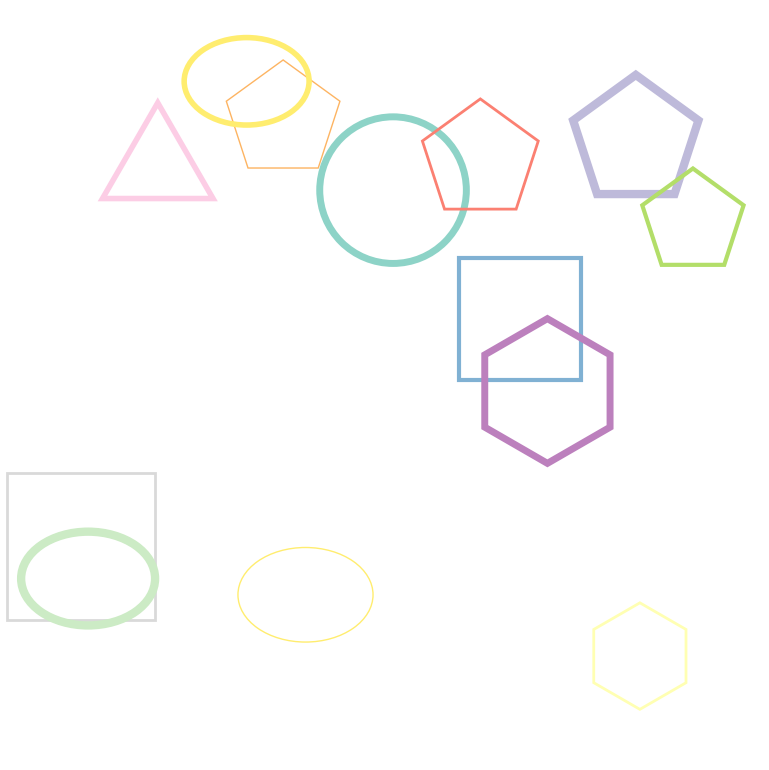[{"shape": "circle", "thickness": 2.5, "radius": 0.48, "center": [0.51, 0.753]}, {"shape": "hexagon", "thickness": 1, "radius": 0.35, "center": [0.831, 0.148]}, {"shape": "pentagon", "thickness": 3, "radius": 0.43, "center": [0.826, 0.817]}, {"shape": "pentagon", "thickness": 1, "radius": 0.4, "center": [0.624, 0.792]}, {"shape": "square", "thickness": 1.5, "radius": 0.4, "center": [0.676, 0.586]}, {"shape": "pentagon", "thickness": 0.5, "radius": 0.39, "center": [0.368, 0.845]}, {"shape": "pentagon", "thickness": 1.5, "radius": 0.35, "center": [0.9, 0.712]}, {"shape": "triangle", "thickness": 2, "radius": 0.41, "center": [0.205, 0.784]}, {"shape": "square", "thickness": 1, "radius": 0.48, "center": [0.105, 0.291]}, {"shape": "hexagon", "thickness": 2.5, "radius": 0.47, "center": [0.711, 0.492]}, {"shape": "oval", "thickness": 3, "radius": 0.43, "center": [0.114, 0.249]}, {"shape": "oval", "thickness": 2, "radius": 0.41, "center": [0.32, 0.894]}, {"shape": "oval", "thickness": 0.5, "radius": 0.44, "center": [0.397, 0.228]}]